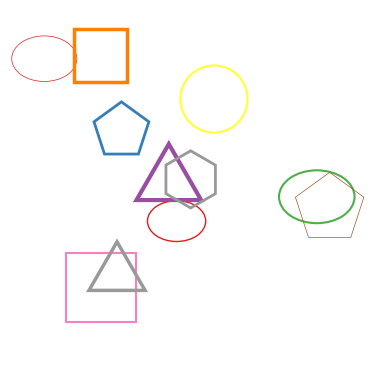[{"shape": "oval", "thickness": 1, "radius": 0.38, "center": [0.459, 0.426]}, {"shape": "oval", "thickness": 0.5, "radius": 0.42, "center": [0.115, 0.848]}, {"shape": "pentagon", "thickness": 2, "radius": 0.37, "center": [0.315, 0.66]}, {"shape": "oval", "thickness": 1.5, "radius": 0.49, "center": [0.823, 0.489]}, {"shape": "triangle", "thickness": 3, "radius": 0.49, "center": [0.438, 0.529]}, {"shape": "square", "thickness": 2.5, "radius": 0.34, "center": [0.26, 0.856]}, {"shape": "circle", "thickness": 1.5, "radius": 0.44, "center": [0.556, 0.743]}, {"shape": "pentagon", "thickness": 0.5, "radius": 0.47, "center": [0.856, 0.459]}, {"shape": "square", "thickness": 1.5, "radius": 0.45, "center": [0.262, 0.253]}, {"shape": "hexagon", "thickness": 2, "radius": 0.37, "center": [0.495, 0.534]}, {"shape": "triangle", "thickness": 2.5, "radius": 0.42, "center": [0.304, 0.288]}]